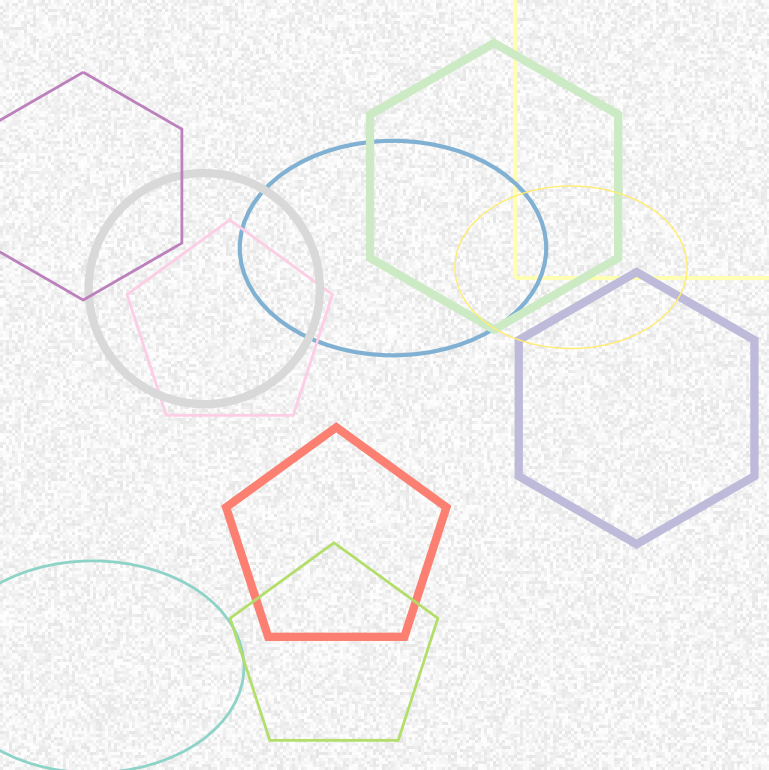[{"shape": "oval", "thickness": 1, "radius": 0.98, "center": [0.12, 0.134]}, {"shape": "square", "thickness": 1.5, "radius": 0.96, "center": [0.86, 0.83]}, {"shape": "hexagon", "thickness": 3, "radius": 0.88, "center": [0.827, 0.47]}, {"shape": "pentagon", "thickness": 3, "radius": 0.75, "center": [0.437, 0.295]}, {"shape": "oval", "thickness": 1.5, "radius": 1.0, "center": [0.51, 0.678]}, {"shape": "pentagon", "thickness": 1, "radius": 0.71, "center": [0.434, 0.153]}, {"shape": "pentagon", "thickness": 1, "radius": 0.7, "center": [0.298, 0.574]}, {"shape": "circle", "thickness": 3, "radius": 0.75, "center": [0.265, 0.625]}, {"shape": "hexagon", "thickness": 1, "radius": 0.74, "center": [0.108, 0.758]}, {"shape": "hexagon", "thickness": 3, "radius": 0.93, "center": [0.642, 0.758]}, {"shape": "oval", "thickness": 0.5, "radius": 0.75, "center": [0.742, 0.653]}]